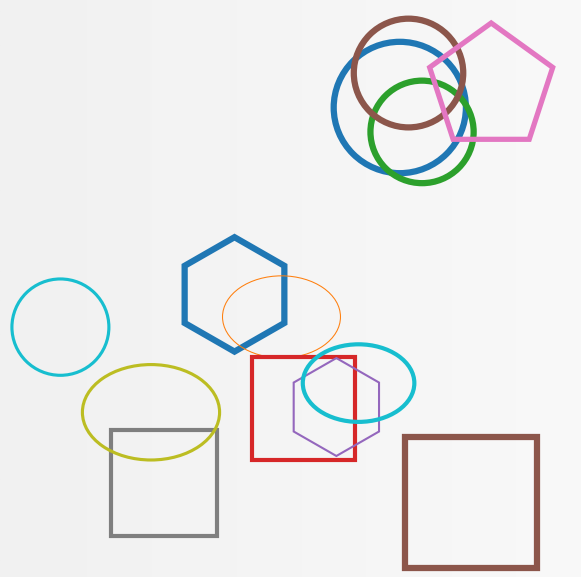[{"shape": "hexagon", "thickness": 3, "radius": 0.5, "center": [0.403, 0.489]}, {"shape": "circle", "thickness": 3, "radius": 0.57, "center": [0.688, 0.813]}, {"shape": "oval", "thickness": 0.5, "radius": 0.51, "center": [0.484, 0.45]}, {"shape": "circle", "thickness": 3, "radius": 0.44, "center": [0.726, 0.771]}, {"shape": "square", "thickness": 2, "radius": 0.45, "center": [0.522, 0.292]}, {"shape": "hexagon", "thickness": 1, "radius": 0.42, "center": [0.579, 0.294]}, {"shape": "square", "thickness": 3, "radius": 0.57, "center": [0.81, 0.13]}, {"shape": "circle", "thickness": 3, "radius": 0.47, "center": [0.703, 0.873]}, {"shape": "pentagon", "thickness": 2.5, "radius": 0.56, "center": [0.845, 0.848]}, {"shape": "square", "thickness": 2, "radius": 0.46, "center": [0.283, 0.163]}, {"shape": "oval", "thickness": 1.5, "radius": 0.59, "center": [0.26, 0.285]}, {"shape": "oval", "thickness": 2, "radius": 0.48, "center": [0.617, 0.336]}, {"shape": "circle", "thickness": 1.5, "radius": 0.42, "center": [0.104, 0.433]}]